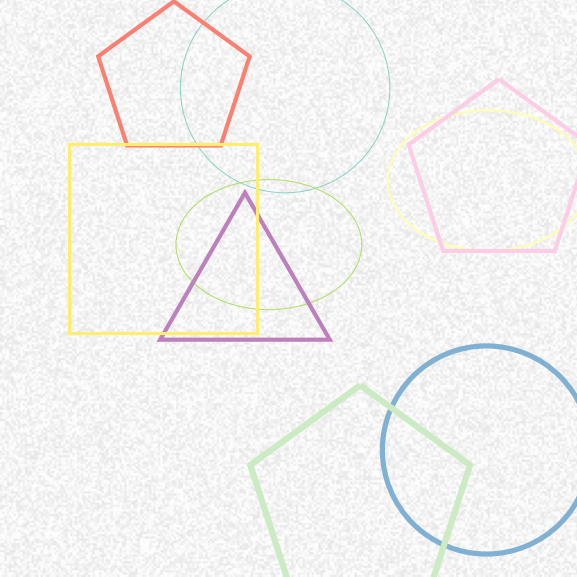[{"shape": "circle", "thickness": 0.5, "radius": 0.91, "center": [0.494, 0.847]}, {"shape": "oval", "thickness": 1, "radius": 0.87, "center": [0.845, 0.687]}, {"shape": "pentagon", "thickness": 2, "radius": 0.69, "center": [0.301, 0.859]}, {"shape": "circle", "thickness": 2.5, "radius": 0.9, "center": [0.842, 0.22]}, {"shape": "oval", "thickness": 0.5, "radius": 0.8, "center": [0.466, 0.576]}, {"shape": "pentagon", "thickness": 2, "radius": 0.82, "center": [0.864, 0.698]}, {"shape": "triangle", "thickness": 2, "radius": 0.85, "center": [0.424, 0.496]}, {"shape": "pentagon", "thickness": 3, "radius": 1.0, "center": [0.624, 0.132]}, {"shape": "square", "thickness": 1.5, "radius": 0.81, "center": [0.282, 0.586]}]